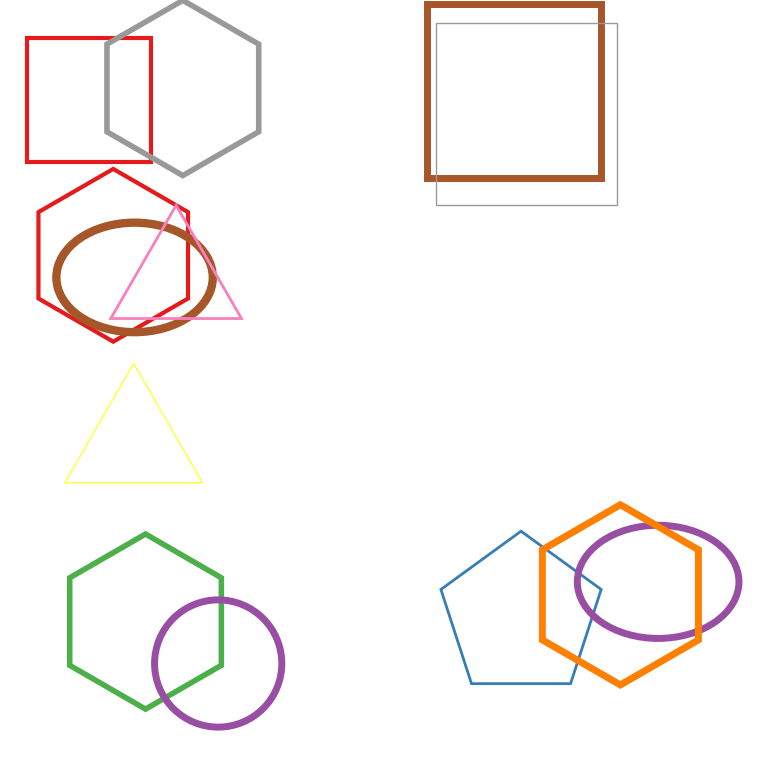[{"shape": "hexagon", "thickness": 1.5, "radius": 0.56, "center": [0.147, 0.668]}, {"shape": "square", "thickness": 1.5, "radius": 0.4, "center": [0.116, 0.87]}, {"shape": "pentagon", "thickness": 1, "radius": 0.55, "center": [0.677, 0.201]}, {"shape": "hexagon", "thickness": 2, "radius": 0.57, "center": [0.189, 0.193]}, {"shape": "oval", "thickness": 2.5, "radius": 0.52, "center": [0.855, 0.244]}, {"shape": "circle", "thickness": 2.5, "radius": 0.41, "center": [0.283, 0.138]}, {"shape": "hexagon", "thickness": 2.5, "radius": 0.59, "center": [0.806, 0.227]}, {"shape": "triangle", "thickness": 0.5, "radius": 0.52, "center": [0.174, 0.425]}, {"shape": "oval", "thickness": 3, "radius": 0.51, "center": [0.175, 0.64]}, {"shape": "square", "thickness": 2.5, "radius": 0.57, "center": [0.668, 0.882]}, {"shape": "triangle", "thickness": 1, "radius": 0.49, "center": [0.229, 0.635]}, {"shape": "square", "thickness": 0.5, "radius": 0.59, "center": [0.684, 0.852]}, {"shape": "hexagon", "thickness": 2, "radius": 0.57, "center": [0.237, 0.886]}]